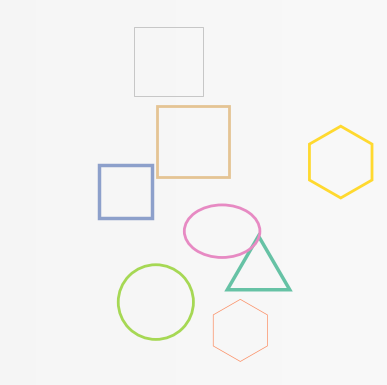[{"shape": "triangle", "thickness": 2.5, "radius": 0.47, "center": [0.667, 0.294]}, {"shape": "hexagon", "thickness": 0.5, "radius": 0.4, "center": [0.62, 0.142]}, {"shape": "square", "thickness": 2.5, "radius": 0.34, "center": [0.324, 0.502]}, {"shape": "oval", "thickness": 2, "radius": 0.49, "center": [0.573, 0.399]}, {"shape": "circle", "thickness": 2, "radius": 0.48, "center": [0.402, 0.215]}, {"shape": "hexagon", "thickness": 2, "radius": 0.47, "center": [0.879, 0.579]}, {"shape": "square", "thickness": 2, "radius": 0.47, "center": [0.499, 0.632]}, {"shape": "square", "thickness": 0.5, "radius": 0.45, "center": [0.434, 0.841]}]